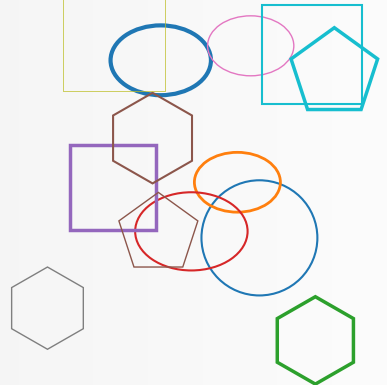[{"shape": "oval", "thickness": 3, "radius": 0.65, "center": [0.415, 0.843]}, {"shape": "circle", "thickness": 1.5, "radius": 0.75, "center": [0.669, 0.382]}, {"shape": "oval", "thickness": 2, "radius": 0.55, "center": [0.613, 0.527]}, {"shape": "hexagon", "thickness": 2.5, "radius": 0.57, "center": [0.814, 0.116]}, {"shape": "oval", "thickness": 1.5, "radius": 0.73, "center": [0.494, 0.399]}, {"shape": "square", "thickness": 2.5, "radius": 0.55, "center": [0.292, 0.512]}, {"shape": "pentagon", "thickness": 1, "radius": 0.54, "center": [0.409, 0.393]}, {"shape": "hexagon", "thickness": 1.5, "radius": 0.59, "center": [0.394, 0.641]}, {"shape": "oval", "thickness": 1, "radius": 0.56, "center": [0.647, 0.881]}, {"shape": "hexagon", "thickness": 1, "radius": 0.53, "center": [0.123, 0.2]}, {"shape": "square", "thickness": 0.5, "radius": 0.66, "center": [0.293, 0.895]}, {"shape": "pentagon", "thickness": 2.5, "radius": 0.59, "center": [0.863, 0.811]}, {"shape": "square", "thickness": 1.5, "radius": 0.65, "center": [0.806, 0.858]}]